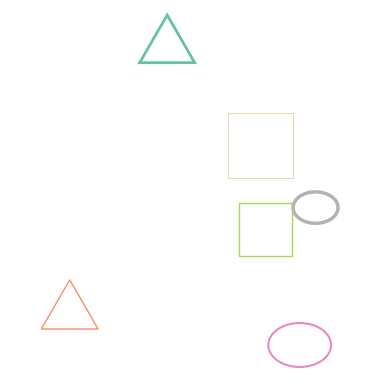[{"shape": "triangle", "thickness": 2, "radius": 0.41, "center": [0.434, 0.878]}, {"shape": "triangle", "thickness": 1, "radius": 0.43, "center": [0.181, 0.188]}, {"shape": "oval", "thickness": 1.5, "radius": 0.41, "center": [0.778, 0.104]}, {"shape": "square", "thickness": 1, "radius": 0.34, "center": [0.689, 0.403]}, {"shape": "square", "thickness": 0.5, "radius": 0.43, "center": [0.677, 0.622]}, {"shape": "oval", "thickness": 2.5, "radius": 0.29, "center": [0.82, 0.461]}]